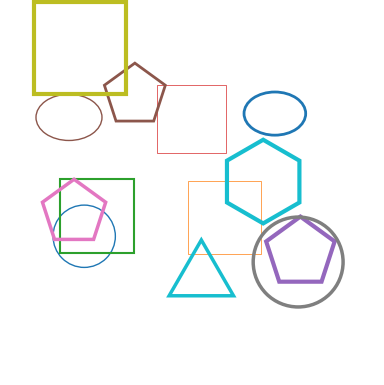[{"shape": "circle", "thickness": 1, "radius": 0.4, "center": [0.219, 0.386]}, {"shape": "oval", "thickness": 2, "radius": 0.4, "center": [0.714, 0.705]}, {"shape": "square", "thickness": 0.5, "radius": 0.47, "center": [0.583, 0.436]}, {"shape": "square", "thickness": 1.5, "radius": 0.48, "center": [0.251, 0.439]}, {"shape": "square", "thickness": 0.5, "radius": 0.45, "center": [0.497, 0.691]}, {"shape": "pentagon", "thickness": 3, "radius": 0.47, "center": [0.78, 0.344]}, {"shape": "oval", "thickness": 1, "radius": 0.43, "center": [0.179, 0.695]}, {"shape": "pentagon", "thickness": 2, "radius": 0.42, "center": [0.35, 0.753]}, {"shape": "pentagon", "thickness": 2.5, "radius": 0.43, "center": [0.192, 0.448]}, {"shape": "circle", "thickness": 2.5, "radius": 0.58, "center": [0.774, 0.319]}, {"shape": "square", "thickness": 3, "radius": 0.6, "center": [0.207, 0.875]}, {"shape": "hexagon", "thickness": 3, "radius": 0.54, "center": [0.684, 0.528]}, {"shape": "triangle", "thickness": 2.5, "radius": 0.48, "center": [0.523, 0.28]}]